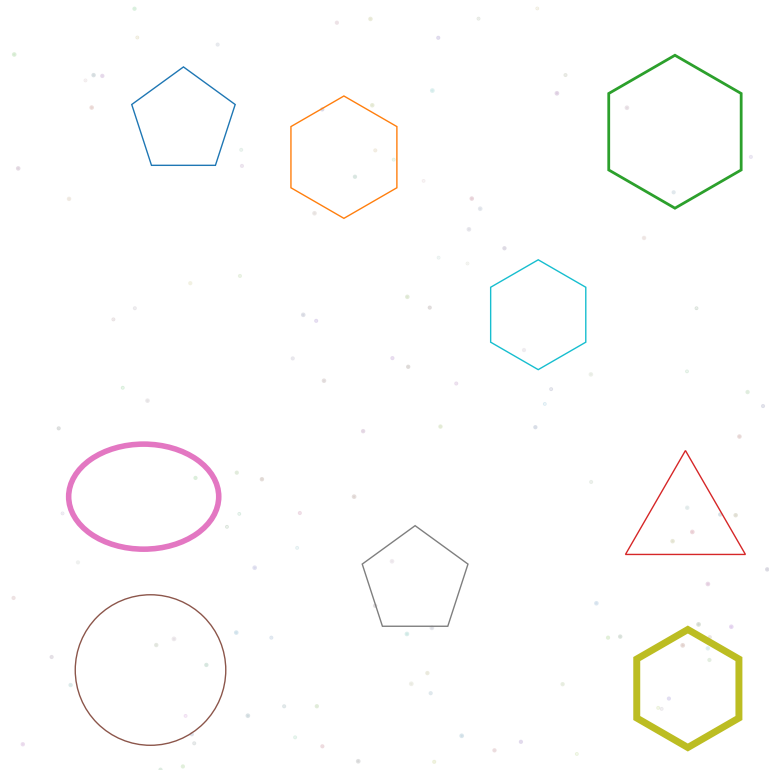[{"shape": "pentagon", "thickness": 0.5, "radius": 0.35, "center": [0.238, 0.842]}, {"shape": "hexagon", "thickness": 0.5, "radius": 0.4, "center": [0.447, 0.796]}, {"shape": "hexagon", "thickness": 1, "radius": 0.5, "center": [0.877, 0.829]}, {"shape": "triangle", "thickness": 0.5, "radius": 0.45, "center": [0.89, 0.325]}, {"shape": "circle", "thickness": 0.5, "radius": 0.49, "center": [0.195, 0.13]}, {"shape": "oval", "thickness": 2, "radius": 0.49, "center": [0.187, 0.355]}, {"shape": "pentagon", "thickness": 0.5, "radius": 0.36, "center": [0.539, 0.245]}, {"shape": "hexagon", "thickness": 2.5, "radius": 0.38, "center": [0.893, 0.106]}, {"shape": "hexagon", "thickness": 0.5, "radius": 0.36, "center": [0.699, 0.591]}]